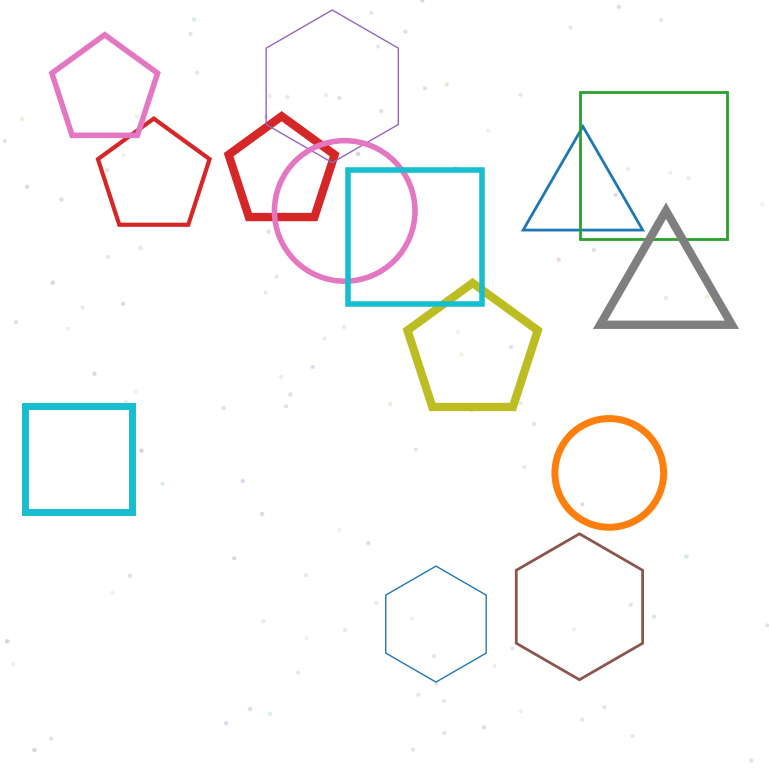[{"shape": "hexagon", "thickness": 0.5, "radius": 0.38, "center": [0.566, 0.189]}, {"shape": "triangle", "thickness": 1, "radius": 0.45, "center": [0.757, 0.746]}, {"shape": "circle", "thickness": 2.5, "radius": 0.35, "center": [0.791, 0.386]}, {"shape": "square", "thickness": 1, "radius": 0.48, "center": [0.849, 0.785]}, {"shape": "pentagon", "thickness": 1.5, "radius": 0.38, "center": [0.2, 0.77]}, {"shape": "pentagon", "thickness": 3, "radius": 0.36, "center": [0.366, 0.777]}, {"shape": "hexagon", "thickness": 0.5, "radius": 0.5, "center": [0.431, 0.888]}, {"shape": "hexagon", "thickness": 1, "radius": 0.47, "center": [0.753, 0.212]}, {"shape": "pentagon", "thickness": 2, "radius": 0.36, "center": [0.136, 0.883]}, {"shape": "circle", "thickness": 2, "radius": 0.46, "center": [0.448, 0.726]}, {"shape": "triangle", "thickness": 3, "radius": 0.49, "center": [0.865, 0.628]}, {"shape": "pentagon", "thickness": 3, "radius": 0.44, "center": [0.614, 0.543]}, {"shape": "square", "thickness": 2.5, "radius": 0.35, "center": [0.102, 0.404]}, {"shape": "square", "thickness": 2, "radius": 0.44, "center": [0.539, 0.692]}]